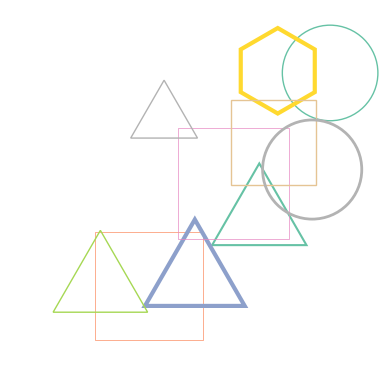[{"shape": "triangle", "thickness": 1.5, "radius": 0.71, "center": [0.673, 0.434]}, {"shape": "circle", "thickness": 1, "radius": 0.62, "center": [0.857, 0.811]}, {"shape": "square", "thickness": 0.5, "radius": 0.7, "center": [0.388, 0.257]}, {"shape": "triangle", "thickness": 3, "radius": 0.75, "center": [0.506, 0.28]}, {"shape": "square", "thickness": 0.5, "radius": 0.72, "center": [0.607, 0.524]}, {"shape": "triangle", "thickness": 1, "radius": 0.71, "center": [0.261, 0.26]}, {"shape": "hexagon", "thickness": 3, "radius": 0.56, "center": [0.721, 0.816]}, {"shape": "square", "thickness": 1, "radius": 0.55, "center": [0.71, 0.63]}, {"shape": "circle", "thickness": 2, "radius": 0.64, "center": [0.811, 0.56]}, {"shape": "triangle", "thickness": 1, "radius": 0.5, "center": [0.426, 0.691]}]